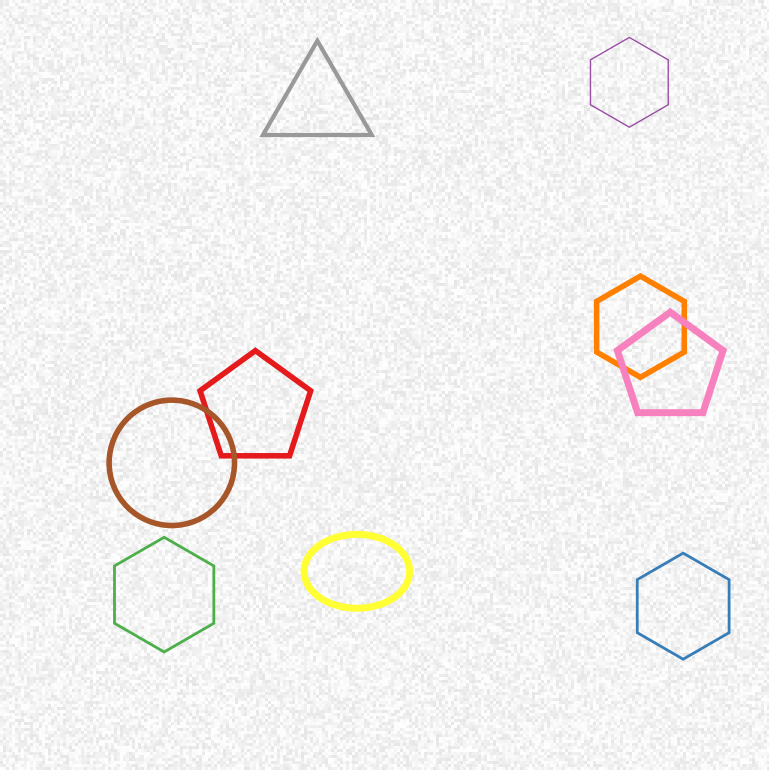[{"shape": "pentagon", "thickness": 2, "radius": 0.38, "center": [0.332, 0.469]}, {"shape": "hexagon", "thickness": 1, "radius": 0.34, "center": [0.887, 0.213]}, {"shape": "hexagon", "thickness": 1, "radius": 0.37, "center": [0.213, 0.228]}, {"shape": "hexagon", "thickness": 0.5, "radius": 0.29, "center": [0.817, 0.893]}, {"shape": "hexagon", "thickness": 2, "radius": 0.33, "center": [0.832, 0.576]}, {"shape": "oval", "thickness": 2.5, "radius": 0.34, "center": [0.463, 0.258]}, {"shape": "circle", "thickness": 2, "radius": 0.41, "center": [0.223, 0.399]}, {"shape": "pentagon", "thickness": 2.5, "radius": 0.36, "center": [0.87, 0.522]}, {"shape": "triangle", "thickness": 1.5, "radius": 0.41, "center": [0.412, 0.865]}]